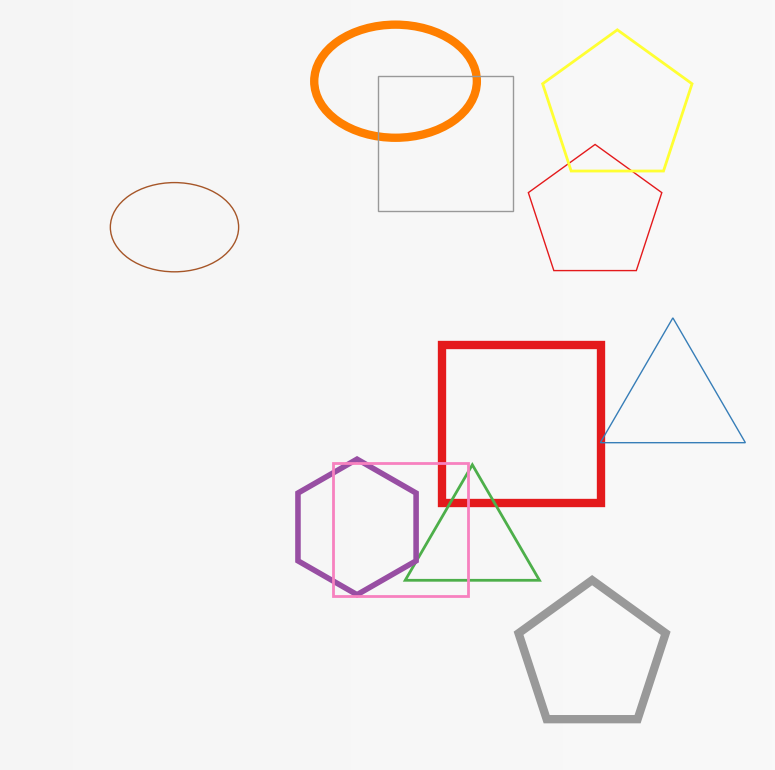[{"shape": "square", "thickness": 3, "radius": 0.51, "center": [0.673, 0.45]}, {"shape": "pentagon", "thickness": 0.5, "radius": 0.45, "center": [0.768, 0.722]}, {"shape": "triangle", "thickness": 0.5, "radius": 0.54, "center": [0.868, 0.479]}, {"shape": "triangle", "thickness": 1, "radius": 0.5, "center": [0.609, 0.296]}, {"shape": "hexagon", "thickness": 2, "radius": 0.44, "center": [0.461, 0.316]}, {"shape": "oval", "thickness": 3, "radius": 0.52, "center": [0.51, 0.895]}, {"shape": "pentagon", "thickness": 1, "radius": 0.51, "center": [0.797, 0.86]}, {"shape": "oval", "thickness": 0.5, "radius": 0.41, "center": [0.225, 0.705]}, {"shape": "square", "thickness": 1, "radius": 0.43, "center": [0.517, 0.313]}, {"shape": "square", "thickness": 0.5, "radius": 0.44, "center": [0.575, 0.814]}, {"shape": "pentagon", "thickness": 3, "radius": 0.5, "center": [0.764, 0.147]}]